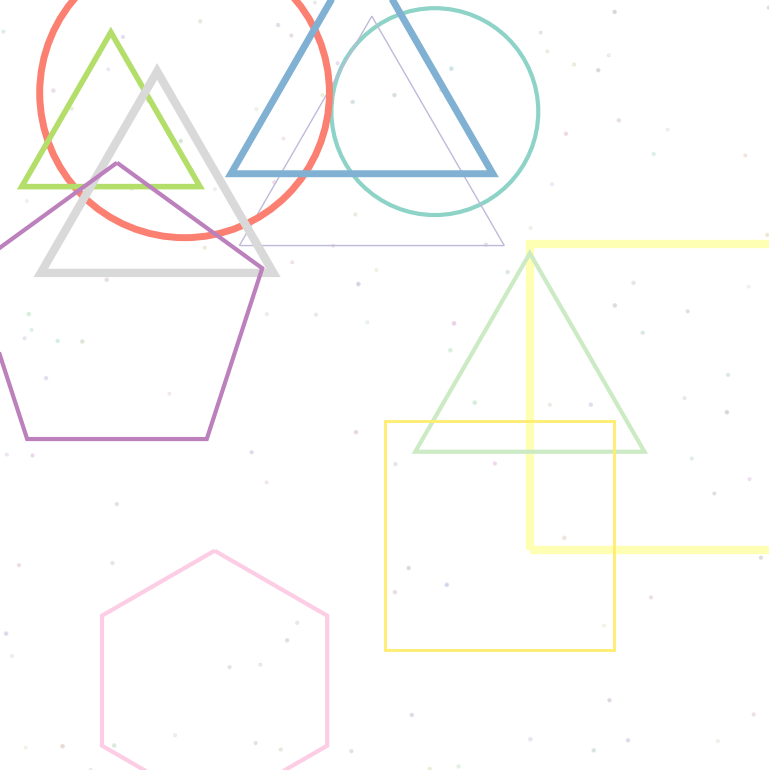[{"shape": "circle", "thickness": 1.5, "radius": 0.67, "center": [0.565, 0.855]}, {"shape": "square", "thickness": 3, "radius": 0.99, "center": [0.886, 0.485]}, {"shape": "triangle", "thickness": 0.5, "radius": 0.99, "center": [0.483, 0.78]}, {"shape": "circle", "thickness": 2.5, "radius": 0.94, "center": [0.24, 0.879]}, {"shape": "triangle", "thickness": 2.5, "radius": 0.98, "center": [0.47, 0.873]}, {"shape": "triangle", "thickness": 2, "radius": 0.67, "center": [0.144, 0.824]}, {"shape": "hexagon", "thickness": 1.5, "radius": 0.84, "center": [0.279, 0.116]}, {"shape": "triangle", "thickness": 3, "radius": 0.87, "center": [0.204, 0.733]}, {"shape": "pentagon", "thickness": 1.5, "radius": 0.99, "center": [0.152, 0.59]}, {"shape": "triangle", "thickness": 1.5, "radius": 0.86, "center": [0.688, 0.499]}, {"shape": "square", "thickness": 1, "radius": 0.74, "center": [0.649, 0.305]}]